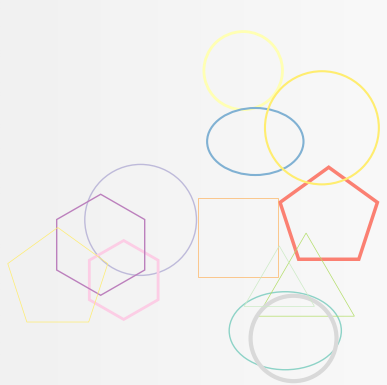[{"shape": "oval", "thickness": 1, "radius": 0.72, "center": [0.736, 0.141]}, {"shape": "circle", "thickness": 2, "radius": 0.51, "center": [0.628, 0.817]}, {"shape": "circle", "thickness": 1, "radius": 0.72, "center": [0.363, 0.429]}, {"shape": "pentagon", "thickness": 2.5, "radius": 0.66, "center": [0.848, 0.433]}, {"shape": "oval", "thickness": 1.5, "radius": 0.62, "center": [0.659, 0.632]}, {"shape": "square", "thickness": 0.5, "radius": 0.51, "center": [0.615, 0.382]}, {"shape": "triangle", "thickness": 0.5, "radius": 0.72, "center": [0.79, 0.251]}, {"shape": "hexagon", "thickness": 2, "radius": 0.51, "center": [0.319, 0.273]}, {"shape": "circle", "thickness": 3, "radius": 0.55, "center": [0.758, 0.121]}, {"shape": "hexagon", "thickness": 1, "radius": 0.66, "center": [0.26, 0.364]}, {"shape": "triangle", "thickness": 0.5, "radius": 0.52, "center": [0.721, 0.257]}, {"shape": "circle", "thickness": 1.5, "radius": 0.73, "center": [0.831, 0.668]}, {"shape": "pentagon", "thickness": 0.5, "radius": 0.68, "center": [0.149, 0.273]}]